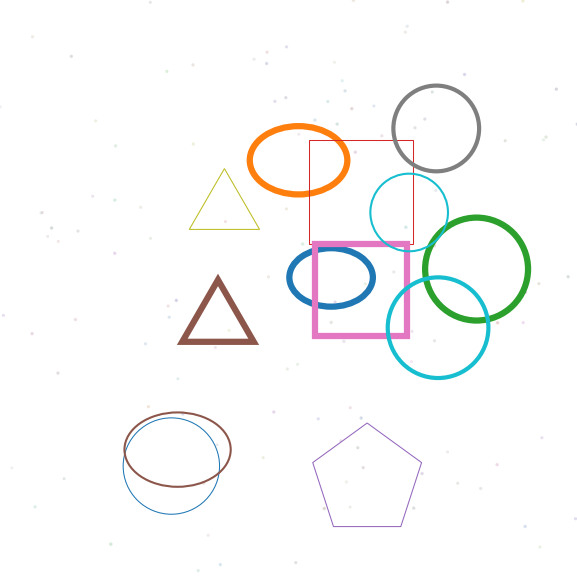[{"shape": "circle", "thickness": 0.5, "radius": 0.42, "center": [0.297, 0.192]}, {"shape": "oval", "thickness": 3, "radius": 0.36, "center": [0.573, 0.519]}, {"shape": "oval", "thickness": 3, "radius": 0.42, "center": [0.517, 0.722]}, {"shape": "circle", "thickness": 3, "radius": 0.45, "center": [0.825, 0.533]}, {"shape": "square", "thickness": 0.5, "radius": 0.45, "center": [0.625, 0.667]}, {"shape": "pentagon", "thickness": 0.5, "radius": 0.5, "center": [0.636, 0.167]}, {"shape": "oval", "thickness": 1, "radius": 0.46, "center": [0.308, 0.221]}, {"shape": "triangle", "thickness": 3, "radius": 0.36, "center": [0.377, 0.443]}, {"shape": "square", "thickness": 3, "radius": 0.4, "center": [0.625, 0.497]}, {"shape": "circle", "thickness": 2, "radius": 0.37, "center": [0.755, 0.777]}, {"shape": "triangle", "thickness": 0.5, "radius": 0.35, "center": [0.389, 0.637]}, {"shape": "circle", "thickness": 1, "radius": 0.34, "center": [0.709, 0.631]}, {"shape": "circle", "thickness": 2, "radius": 0.44, "center": [0.759, 0.432]}]